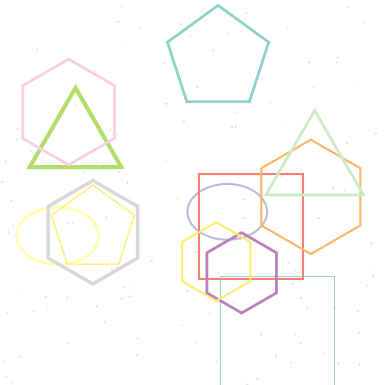[{"shape": "pentagon", "thickness": 2, "radius": 0.69, "center": [0.566, 0.848]}, {"shape": "oval", "thickness": 2, "radius": 0.53, "center": [0.15, 0.387]}, {"shape": "oval", "thickness": 1.5, "radius": 0.52, "center": [0.59, 0.45]}, {"shape": "square", "thickness": 1.5, "radius": 0.68, "center": [0.652, 0.412]}, {"shape": "square", "thickness": 0.5, "radius": 0.74, "center": [0.719, 0.136]}, {"shape": "hexagon", "thickness": 1.5, "radius": 0.74, "center": [0.807, 0.489]}, {"shape": "triangle", "thickness": 3, "radius": 0.69, "center": [0.196, 0.635]}, {"shape": "hexagon", "thickness": 2, "radius": 0.69, "center": [0.178, 0.709]}, {"shape": "hexagon", "thickness": 2.5, "radius": 0.67, "center": [0.241, 0.397]}, {"shape": "hexagon", "thickness": 2, "radius": 0.52, "center": [0.628, 0.291]}, {"shape": "triangle", "thickness": 2, "radius": 0.73, "center": [0.817, 0.567]}, {"shape": "pentagon", "thickness": 1, "radius": 0.57, "center": [0.241, 0.406]}, {"shape": "hexagon", "thickness": 1.5, "radius": 0.51, "center": [0.562, 0.321]}]